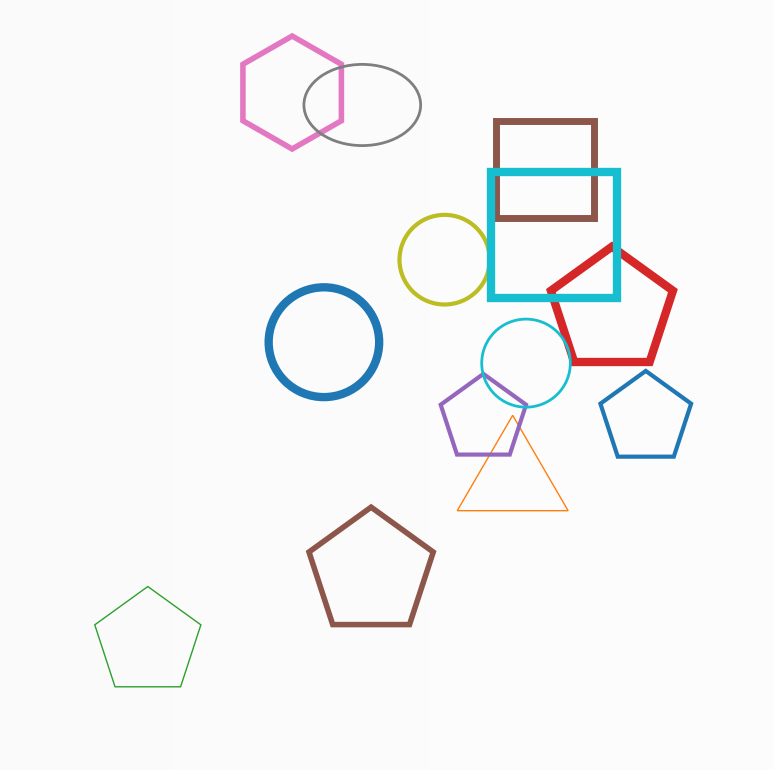[{"shape": "circle", "thickness": 3, "radius": 0.36, "center": [0.418, 0.556]}, {"shape": "pentagon", "thickness": 1.5, "radius": 0.31, "center": [0.833, 0.457]}, {"shape": "triangle", "thickness": 0.5, "radius": 0.41, "center": [0.662, 0.378]}, {"shape": "pentagon", "thickness": 0.5, "radius": 0.36, "center": [0.191, 0.166]}, {"shape": "pentagon", "thickness": 3, "radius": 0.41, "center": [0.79, 0.597]}, {"shape": "pentagon", "thickness": 1.5, "radius": 0.29, "center": [0.624, 0.456]}, {"shape": "square", "thickness": 2.5, "radius": 0.32, "center": [0.704, 0.78]}, {"shape": "pentagon", "thickness": 2, "radius": 0.42, "center": [0.479, 0.257]}, {"shape": "hexagon", "thickness": 2, "radius": 0.37, "center": [0.377, 0.88]}, {"shape": "oval", "thickness": 1, "radius": 0.38, "center": [0.467, 0.864]}, {"shape": "circle", "thickness": 1.5, "radius": 0.29, "center": [0.574, 0.663]}, {"shape": "circle", "thickness": 1, "radius": 0.29, "center": [0.679, 0.528]}, {"shape": "square", "thickness": 3, "radius": 0.41, "center": [0.715, 0.695]}]